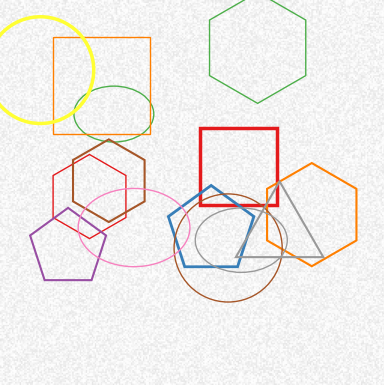[{"shape": "hexagon", "thickness": 1, "radius": 0.55, "center": [0.232, 0.49]}, {"shape": "square", "thickness": 2.5, "radius": 0.5, "center": [0.62, 0.567]}, {"shape": "pentagon", "thickness": 2, "radius": 0.58, "center": [0.548, 0.402]}, {"shape": "hexagon", "thickness": 1, "radius": 0.72, "center": [0.669, 0.876]}, {"shape": "oval", "thickness": 1, "radius": 0.52, "center": [0.296, 0.704]}, {"shape": "pentagon", "thickness": 1.5, "radius": 0.52, "center": [0.177, 0.356]}, {"shape": "hexagon", "thickness": 1.5, "radius": 0.67, "center": [0.81, 0.442]}, {"shape": "square", "thickness": 1, "radius": 0.63, "center": [0.264, 0.778]}, {"shape": "circle", "thickness": 2.5, "radius": 0.69, "center": [0.105, 0.818]}, {"shape": "hexagon", "thickness": 1.5, "radius": 0.54, "center": [0.283, 0.531]}, {"shape": "circle", "thickness": 1, "radius": 0.7, "center": [0.593, 0.356]}, {"shape": "oval", "thickness": 1, "radius": 0.73, "center": [0.348, 0.409]}, {"shape": "triangle", "thickness": 1.5, "radius": 0.66, "center": [0.726, 0.398]}, {"shape": "oval", "thickness": 1, "radius": 0.6, "center": [0.627, 0.376]}]